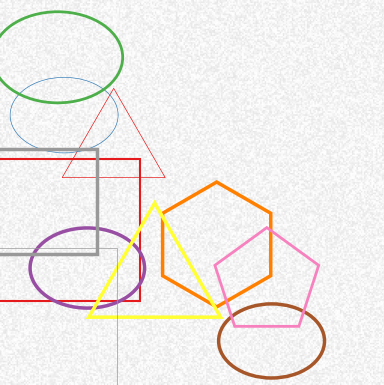[{"shape": "triangle", "thickness": 0.5, "radius": 0.77, "center": [0.295, 0.616]}, {"shape": "square", "thickness": 1.5, "radius": 0.92, "center": [0.178, 0.403]}, {"shape": "oval", "thickness": 0.5, "radius": 0.7, "center": [0.167, 0.701]}, {"shape": "oval", "thickness": 2, "radius": 0.84, "center": [0.15, 0.851]}, {"shape": "oval", "thickness": 2.5, "radius": 0.74, "center": [0.227, 0.304]}, {"shape": "hexagon", "thickness": 2.5, "radius": 0.81, "center": [0.563, 0.365]}, {"shape": "triangle", "thickness": 2.5, "radius": 0.99, "center": [0.402, 0.275]}, {"shape": "oval", "thickness": 2.5, "radius": 0.69, "center": [0.705, 0.114]}, {"shape": "pentagon", "thickness": 2, "radius": 0.71, "center": [0.693, 0.267]}, {"shape": "square", "thickness": 2.5, "radius": 0.68, "center": [0.115, 0.476]}, {"shape": "square", "thickness": 0.5, "radius": 0.96, "center": [0.112, 0.164]}]